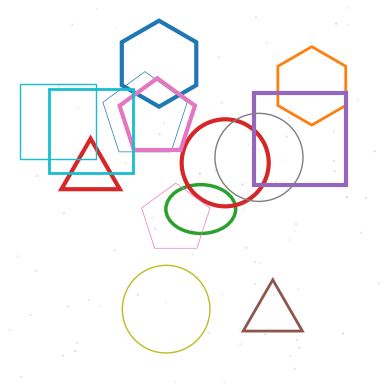[{"shape": "hexagon", "thickness": 3, "radius": 0.56, "center": [0.413, 0.835]}, {"shape": "pentagon", "thickness": 0.5, "radius": 0.58, "center": [0.377, 0.699]}, {"shape": "hexagon", "thickness": 2, "radius": 0.51, "center": [0.81, 0.777]}, {"shape": "oval", "thickness": 2.5, "radius": 0.45, "center": [0.521, 0.457]}, {"shape": "circle", "thickness": 3, "radius": 0.57, "center": [0.585, 0.577]}, {"shape": "triangle", "thickness": 3, "radius": 0.44, "center": [0.235, 0.552]}, {"shape": "square", "thickness": 3, "radius": 0.6, "center": [0.779, 0.639]}, {"shape": "triangle", "thickness": 2, "radius": 0.44, "center": [0.709, 0.184]}, {"shape": "pentagon", "thickness": 0.5, "radius": 0.47, "center": [0.457, 0.431]}, {"shape": "pentagon", "thickness": 3, "radius": 0.51, "center": [0.408, 0.694]}, {"shape": "circle", "thickness": 1, "radius": 0.57, "center": [0.673, 0.591]}, {"shape": "circle", "thickness": 1, "radius": 0.57, "center": [0.432, 0.197]}, {"shape": "square", "thickness": 2, "radius": 0.55, "center": [0.237, 0.659]}, {"shape": "square", "thickness": 1, "radius": 0.49, "center": [0.151, 0.684]}]